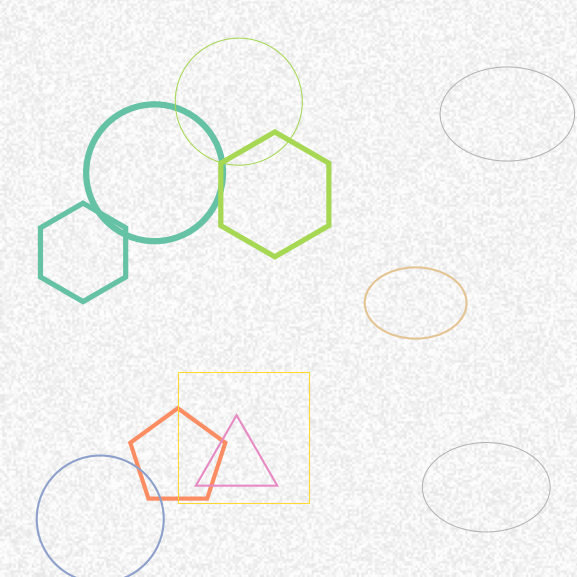[{"shape": "circle", "thickness": 3, "radius": 0.59, "center": [0.268, 0.7]}, {"shape": "hexagon", "thickness": 2.5, "radius": 0.43, "center": [0.144, 0.562]}, {"shape": "pentagon", "thickness": 2, "radius": 0.43, "center": [0.308, 0.206]}, {"shape": "circle", "thickness": 1, "radius": 0.55, "center": [0.174, 0.1]}, {"shape": "triangle", "thickness": 1, "radius": 0.41, "center": [0.41, 0.199]}, {"shape": "hexagon", "thickness": 2.5, "radius": 0.54, "center": [0.476, 0.663]}, {"shape": "circle", "thickness": 0.5, "radius": 0.55, "center": [0.413, 0.823]}, {"shape": "square", "thickness": 0.5, "radius": 0.57, "center": [0.422, 0.241]}, {"shape": "oval", "thickness": 1, "radius": 0.44, "center": [0.72, 0.474]}, {"shape": "oval", "thickness": 0.5, "radius": 0.58, "center": [0.879, 0.802]}, {"shape": "oval", "thickness": 0.5, "radius": 0.55, "center": [0.842, 0.155]}]